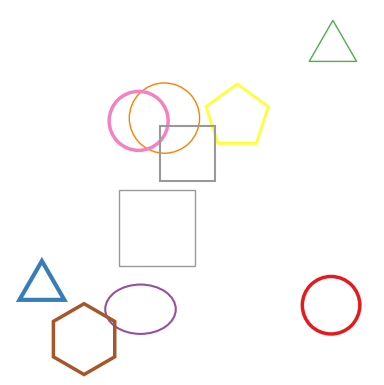[{"shape": "circle", "thickness": 2.5, "radius": 0.37, "center": [0.86, 0.207]}, {"shape": "triangle", "thickness": 3, "radius": 0.34, "center": [0.109, 0.255]}, {"shape": "triangle", "thickness": 1, "radius": 0.36, "center": [0.865, 0.876]}, {"shape": "oval", "thickness": 1.5, "radius": 0.46, "center": [0.365, 0.197]}, {"shape": "circle", "thickness": 1, "radius": 0.46, "center": [0.427, 0.693]}, {"shape": "pentagon", "thickness": 2, "radius": 0.43, "center": [0.616, 0.697]}, {"shape": "hexagon", "thickness": 2.5, "radius": 0.46, "center": [0.218, 0.119]}, {"shape": "circle", "thickness": 2.5, "radius": 0.38, "center": [0.36, 0.686]}, {"shape": "square", "thickness": 1, "radius": 0.49, "center": [0.407, 0.407]}, {"shape": "square", "thickness": 1.5, "radius": 0.36, "center": [0.487, 0.602]}]